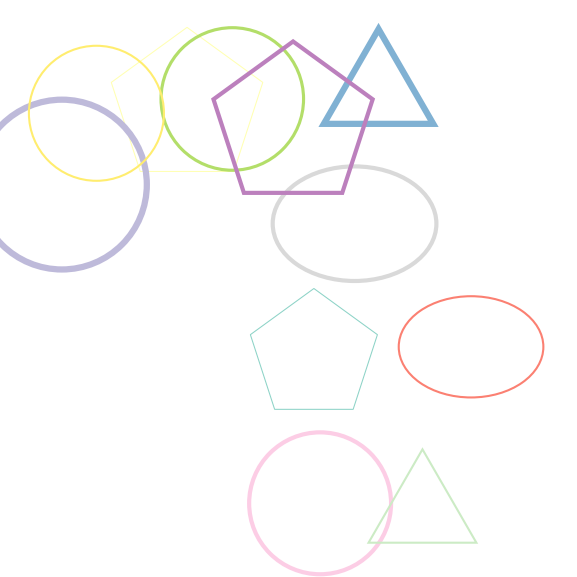[{"shape": "pentagon", "thickness": 0.5, "radius": 0.58, "center": [0.544, 0.384]}, {"shape": "pentagon", "thickness": 0.5, "radius": 0.69, "center": [0.324, 0.814]}, {"shape": "circle", "thickness": 3, "radius": 0.74, "center": [0.107, 0.68]}, {"shape": "oval", "thickness": 1, "radius": 0.63, "center": [0.816, 0.399]}, {"shape": "triangle", "thickness": 3, "radius": 0.55, "center": [0.655, 0.839]}, {"shape": "circle", "thickness": 1.5, "radius": 0.62, "center": [0.402, 0.828]}, {"shape": "circle", "thickness": 2, "radius": 0.61, "center": [0.554, 0.128]}, {"shape": "oval", "thickness": 2, "radius": 0.71, "center": [0.614, 0.612]}, {"shape": "pentagon", "thickness": 2, "radius": 0.72, "center": [0.507, 0.782]}, {"shape": "triangle", "thickness": 1, "radius": 0.54, "center": [0.732, 0.113]}, {"shape": "circle", "thickness": 1, "radius": 0.58, "center": [0.167, 0.803]}]